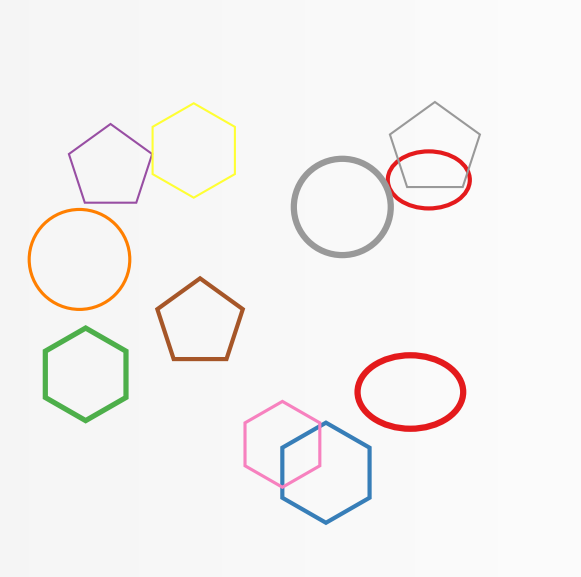[{"shape": "oval", "thickness": 2, "radius": 0.35, "center": [0.738, 0.688]}, {"shape": "oval", "thickness": 3, "radius": 0.45, "center": [0.706, 0.32]}, {"shape": "hexagon", "thickness": 2, "radius": 0.43, "center": [0.561, 0.181]}, {"shape": "hexagon", "thickness": 2.5, "radius": 0.4, "center": [0.147, 0.351]}, {"shape": "pentagon", "thickness": 1, "radius": 0.38, "center": [0.19, 0.709]}, {"shape": "circle", "thickness": 1.5, "radius": 0.43, "center": [0.137, 0.55]}, {"shape": "hexagon", "thickness": 1, "radius": 0.41, "center": [0.333, 0.739]}, {"shape": "pentagon", "thickness": 2, "radius": 0.39, "center": [0.344, 0.44]}, {"shape": "hexagon", "thickness": 1.5, "radius": 0.37, "center": [0.486, 0.23]}, {"shape": "circle", "thickness": 3, "radius": 0.42, "center": [0.589, 0.641]}, {"shape": "pentagon", "thickness": 1, "radius": 0.41, "center": [0.748, 0.741]}]